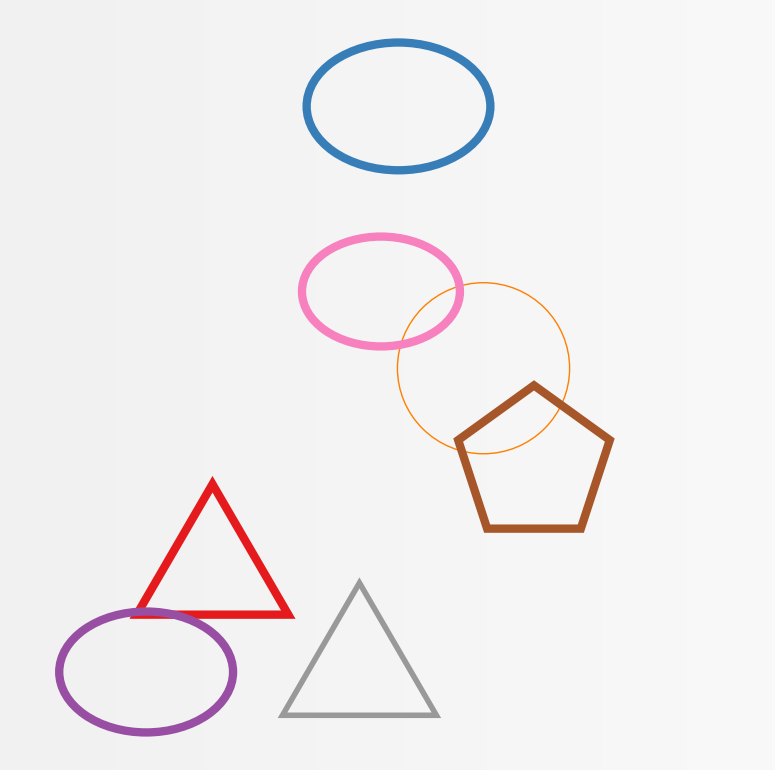[{"shape": "triangle", "thickness": 3, "radius": 0.56, "center": [0.274, 0.258]}, {"shape": "oval", "thickness": 3, "radius": 0.59, "center": [0.514, 0.862]}, {"shape": "oval", "thickness": 3, "radius": 0.56, "center": [0.189, 0.127]}, {"shape": "circle", "thickness": 0.5, "radius": 0.56, "center": [0.624, 0.522]}, {"shape": "pentagon", "thickness": 3, "radius": 0.51, "center": [0.689, 0.397]}, {"shape": "oval", "thickness": 3, "radius": 0.51, "center": [0.492, 0.621]}, {"shape": "triangle", "thickness": 2, "radius": 0.57, "center": [0.464, 0.128]}]